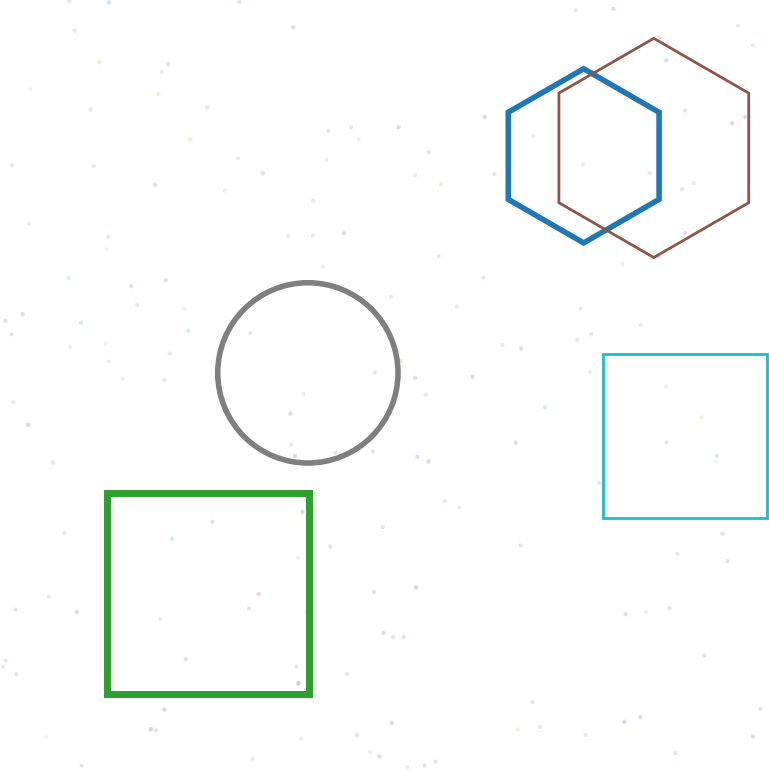[{"shape": "hexagon", "thickness": 2, "radius": 0.57, "center": [0.758, 0.798]}, {"shape": "square", "thickness": 2.5, "radius": 0.66, "center": [0.27, 0.229]}, {"shape": "hexagon", "thickness": 1, "radius": 0.71, "center": [0.849, 0.808]}, {"shape": "circle", "thickness": 2, "radius": 0.59, "center": [0.4, 0.516]}, {"shape": "square", "thickness": 1, "radius": 0.53, "center": [0.89, 0.434]}]